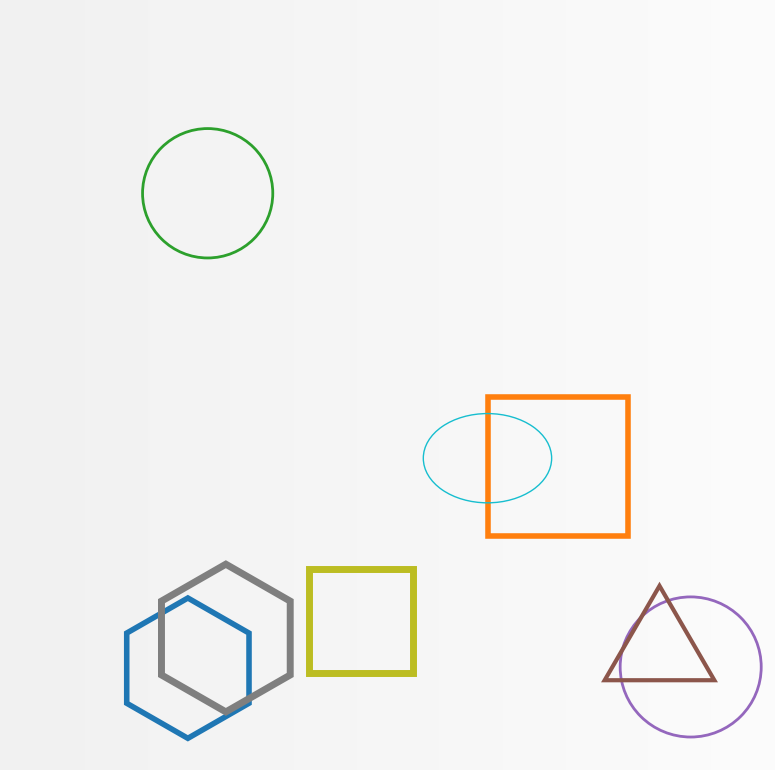[{"shape": "hexagon", "thickness": 2, "radius": 0.46, "center": [0.242, 0.132]}, {"shape": "square", "thickness": 2, "radius": 0.45, "center": [0.72, 0.395]}, {"shape": "circle", "thickness": 1, "radius": 0.42, "center": [0.268, 0.749]}, {"shape": "circle", "thickness": 1, "radius": 0.45, "center": [0.891, 0.134]}, {"shape": "triangle", "thickness": 1.5, "radius": 0.41, "center": [0.851, 0.157]}, {"shape": "hexagon", "thickness": 2.5, "radius": 0.48, "center": [0.291, 0.171]}, {"shape": "square", "thickness": 2.5, "radius": 0.34, "center": [0.466, 0.193]}, {"shape": "oval", "thickness": 0.5, "radius": 0.41, "center": [0.629, 0.405]}]